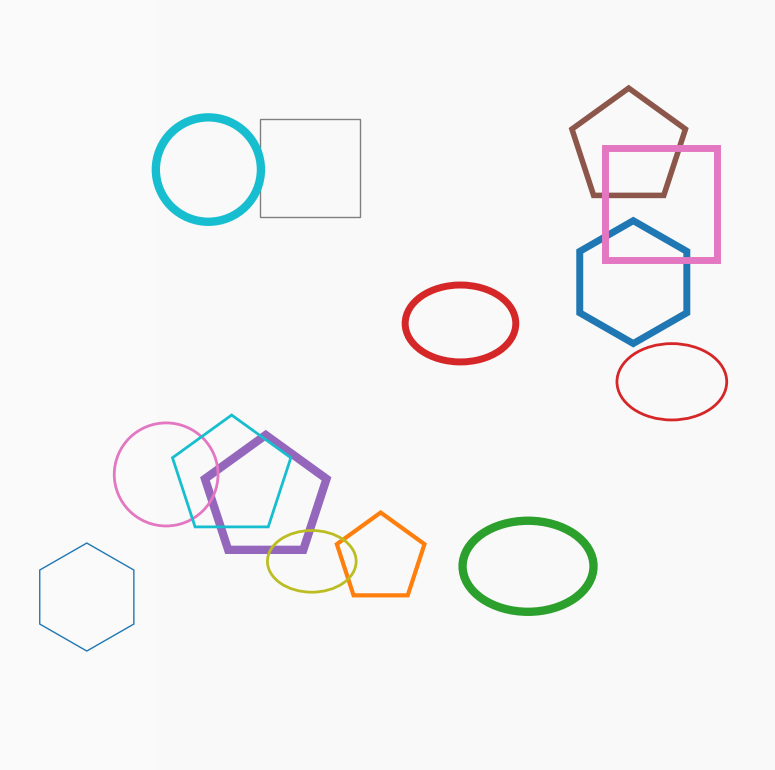[{"shape": "hexagon", "thickness": 2.5, "radius": 0.4, "center": [0.817, 0.634]}, {"shape": "hexagon", "thickness": 0.5, "radius": 0.35, "center": [0.112, 0.225]}, {"shape": "pentagon", "thickness": 1.5, "radius": 0.3, "center": [0.491, 0.275]}, {"shape": "oval", "thickness": 3, "radius": 0.42, "center": [0.681, 0.265]}, {"shape": "oval", "thickness": 2.5, "radius": 0.36, "center": [0.594, 0.58]}, {"shape": "oval", "thickness": 1, "radius": 0.35, "center": [0.867, 0.504]}, {"shape": "pentagon", "thickness": 3, "radius": 0.41, "center": [0.343, 0.353]}, {"shape": "pentagon", "thickness": 2, "radius": 0.39, "center": [0.811, 0.809]}, {"shape": "circle", "thickness": 1, "radius": 0.33, "center": [0.214, 0.384]}, {"shape": "square", "thickness": 2.5, "radius": 0.36, "center": [0.853, 0.735]}, {"shape": "square", "thickness": 0.5, "radius": 0.32, "center": [0.4, 0.782]}, {"shape": "oval", "thickness": 1, "radius": 0.29, "center": [0.402, 0.271]}, {"shape": "pentagon", "thickness": 1, "radius": 0.4, "center": [0.299, 0.381]}, {"shape": "circle", "thickness": 3, "radius": 0.34, "center": [0.269, 0.78]}]